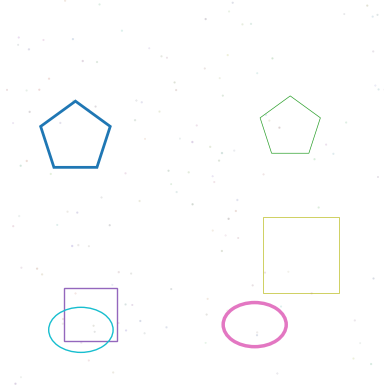[{"shape": "pentagon", "thickness": 2, "radius": 0.48, "center": [0.196, 0.642]}, {"shape": "pentagon", "thickness": 0.5, "radius": 0.41, "center": [0.754, 0.669]}, {"shape": "square", "thickness": 1, "radius": 0.35, "center": [0.235, 0.183]}, {"shape": "oval", "thickness": 2.5, "radius": 0.41, "center": [0.662, 0.157]}, {"shape": "square", "thickness": 0.5, "radius": 0.49, "center": [0.781, 0.337]}, {"shape": "oval", "thickness": 1, "radius": 0.42, "center": [0.21, 0.143]}]